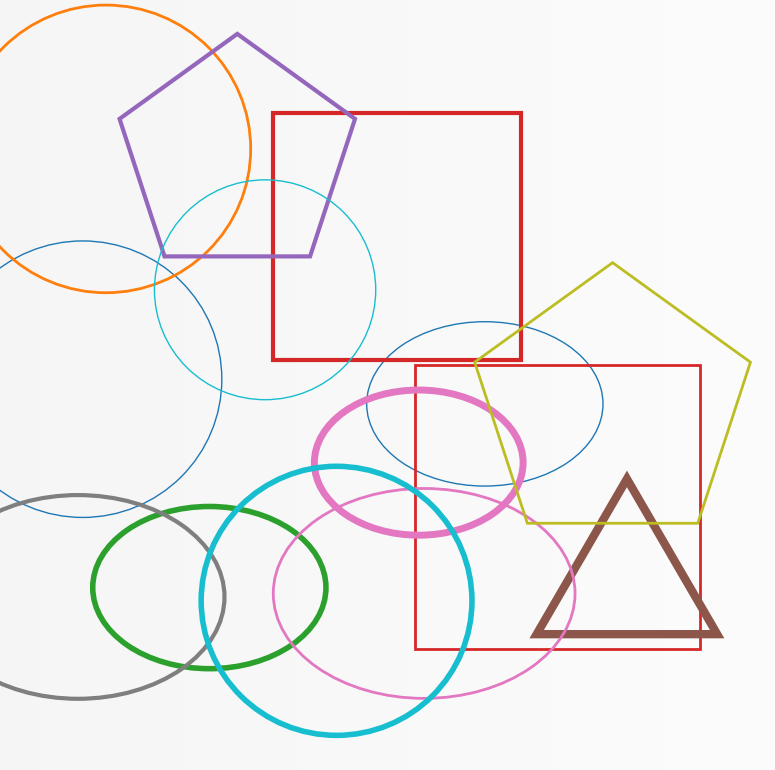[{"shape": "oval", "thickness": 0.5, "radius": 0.76, "center": [0.626, 0.475]}, {"shape": "circle", "thickness": 0.5, "radius": 0.9, "center": [0.107, 0.508]}, {"shape": "circle", "thickness": 1, "radius": 0.93, "center": [0.137, 0.807]}, {"shape": "oval", "thickness": 2, "radius": 0.75, "center": [0.27, 0.237]}, {"shape": "square", "thickness": 1.5, "radius": 0.8, "center": [0.513, 0.693]}, {"shape": "square", "thickness": 1, "radius": 0.92, "center": [0.719, 0.342]}, {"shape": "pentagon", "thickness": 1.5, "radius": 0.8, "center": [0.306, 0.796]}, {"shape": "triangle", "thickness": 3, "radius": 0.67, "center": [0.809, 0.244]}, {"shape": "oval", "thickness": 1, "radius": 0.97, "center": [0.547, 0.229]}, {"shape": "oval", "thickness": 2.5, "radius": 0.67, "center": [0.54, 0.399]}, {"shape": "oval", "thickness": 1.5, "radius": 0.94, "center": [0.101, 0.225]}, {"shape": "pentagon", "thickness": 1, "radius": 0.94, "center": [0.79, 0.472]}, {"shape": "circle", "thickness": 2, "radius": 0.87, "center": [0.434, 0.22]}, {"shape": "circle", "thickness": 0.5, "radius": 0.71, "center": [0.342, 0.624]}]